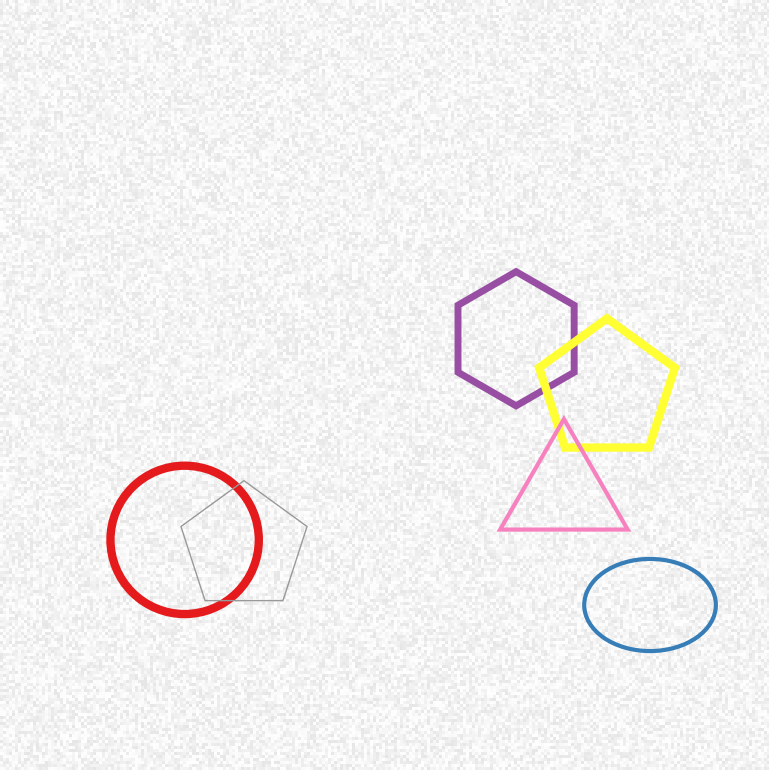[{"shape": "circle", "thickness": 3, "radius": 0.48, "center": [0.24, 0.299]}, {"shape": "oval", "thickness": 1.5, "radius": 0.43, "center": [0.844, 0.214]}, {"shape": "hexagon", "thickness": 2.5, "radius": 0.44, "center": [0.67, 0.56]}, {"shape": "pentagon", "thickness": 3, "radius": 0.46, "center": [0.788, 0.494]}, {"shape": "triangle", "thickness": 1.5, "radius": 0.48, "center": [0.732, 0.36]}, {"shape": "pentagon", "thickness": 0.5, "radius": 0.43, "center": [0.317, 0.29]}]